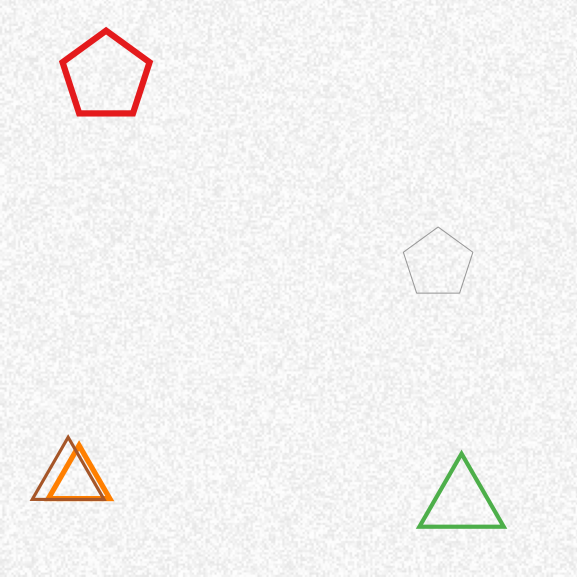[{"shape": "pentagon", "thickness": 3, "radius": 0.4, "center": [0.184, 0.867]}, {"shape": "triangle", "thickness": 2, "radius": 0.42, "center": [0.799, 0.129]}, {"shape": "triangle", "thickness": 2.5, "radius": 0.31, "center": [0.137, 0.166]}, {"shape": "triangle", "thickness": 1.5, "radius": 0.36, "center": [0.118, 0.17]}, {"shape": "pentagon", "thickness": 0.5, "radius": 0.32, "center": [0.759, 0.543]}]